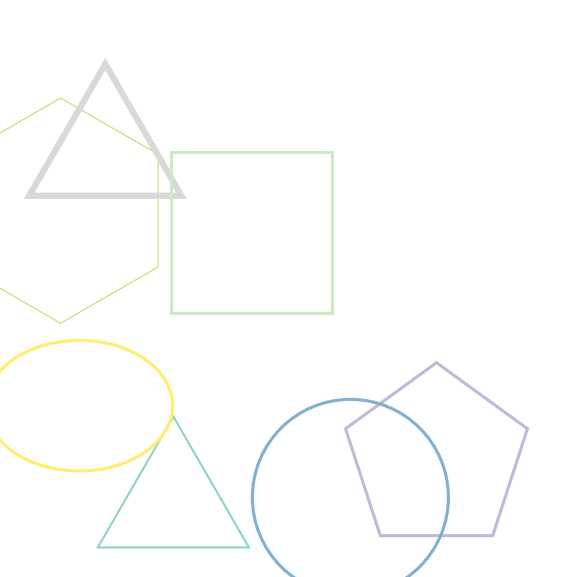[{"shape": "triangle", "thickness": 1, "radius": 0.76, "center": [0.3, 0.127]}, {"shape": "pentagon", "thickness": 1.5, "radius": 0.83, "center": [0.756, 0.206]}, {"shape": "circle", "thickness": 1.5, "radius": 0.85, "center": [0.607, 0.138]}, {"shape": "hexagon", "thickness": 0.5, "radius": 0.97, "center": [0.105, 0.634]}, {"shape": "triangle", "thickness": 3, "radius": 0.76, "center": [0.182, 0.736]}, {"shape": "square", "thickness": 1.5, "radius": 0.7, "center": [0.436, 0.596]}, {"shape": "oval", "thickness": 1.5, "radius": 0.81, "center": [0.137, 0.297]}]